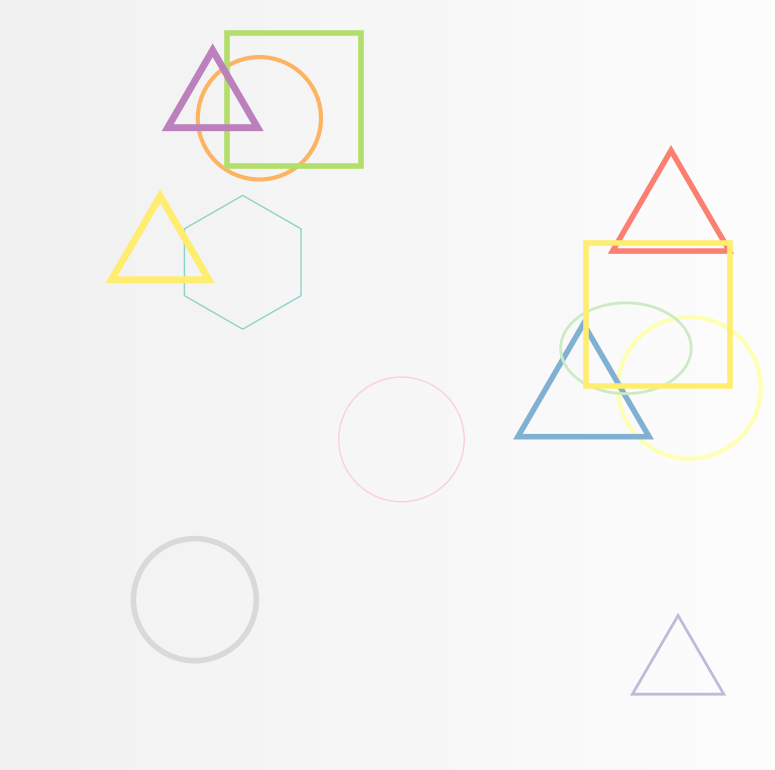[{"shape": "hexagon", "thickness": 0.5, "radius": 0.43, "center": [0.313, 0.659]}, {"shape": "circle", "thickness": 1.5, "radius": 0.46, "center": [0.89, 0.496]}, {"shape": "triangle", "thickness": 1, "radius": 0.34, "center": [0.875, 0.133]}, {"shape": "triangle", "thickness": 2, "radius": 0.44, "center": [0.866, 0.717]}, {"shape": "triangle", "thickness": 2, "radius": 0.49, "center": [0.753, 0.482]}, {"shape": "circle", "thickness": 1.5, "radius": 0.4, "center": [0.335, 0.846]}, {"shape": "square", "thickness": 2, "radius": 0.43, "center": [0.379, 0.871]}, {"shape": "circle", "thickness": 0.5, "radius": 0.4, "center": [0.518, 0.429]}, {"shape": "circle", "thickness": 2, "radius": 0.4, "center": [0.251, 0.221]}, {"shape": "triangle", "thickness": 2.5, "radius": 0.34, "center": [0.274, 0.868]}, {"shape": "oval", "thickness": 1, "radius": 0.42, "center": [0.808, 0.548]}, {"shape": "square", "thickness": 2, "radius": 0.46, "center": [0.849, 0.592]}, {"shape": "triangle", "thickness": 2.5, "radius": 0.36, "center": [0.207, 0.673]}]